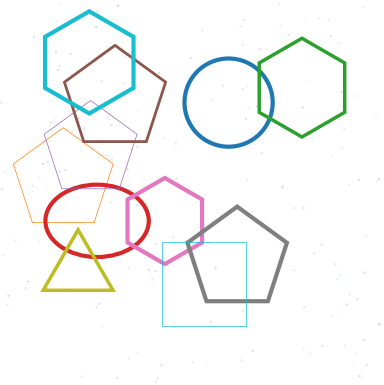[{"shape": "circle", "thickness": 3, "radius": 0.57, "center": [0.594, 0.734]}, {"shape": "pentagon", "thickness": 0.5, "radius": 0.68, "center": [0.164, 0.532]}, {"shape": "hexagon", "thickness": 2.5, "radius": 0.64, "center": [0.784, 0.772]}, {"shape": "oval", "thickness": 3, "radius": 0.67, "center": [0.252, 0.426]}, {"shape": "pentagon", "thickness": 0.5, "radius": 0.63, "center": [0.235, 0.612]}, {"shape": "pentagon", "thickness": 2, "radius": 0.69, "center": [0.299, 0.744]}, {"shape": "hexagon", "thickness": 3, "radius": 0.56, "center": [0.428, 0.426]}, {"shape": "pentagon", "thickness": 3, "radius": 0.68, "center": [0.616, 0.327]}, {"shape": "triangle", "thickness": 2.5, "radius": 0.52, "center": [0.203, 0.298]}, {"shape": "hexagon", "thickness": 3, "radius": 0.66, "center": [0.232, 0.838]}, {"shape": "square", "thickness": 0.5, "radius": 0.54, "center": [0.529, 0.262]}]